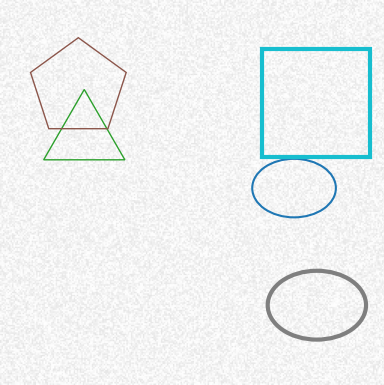[{"shape": "oval", "thickness": 1.5, "radius": 0.54, "center": [0.764, 0.511]}, {"shape": "triangle", "thickness": 1, "radius": 0.61, "center": [0.219, 0.646]}, {"shape": "pentagon", "thickness": 1, "radius": 0.65, "center": [0.204, 0.771]}, {"shape": "oval", "thickness": 3, "radius": 0.64, "center": [0.823, 0.207]}, {"shape": "square", "thickness": 3, "radius": 0.7, "center": [0.82, 0.732]}]